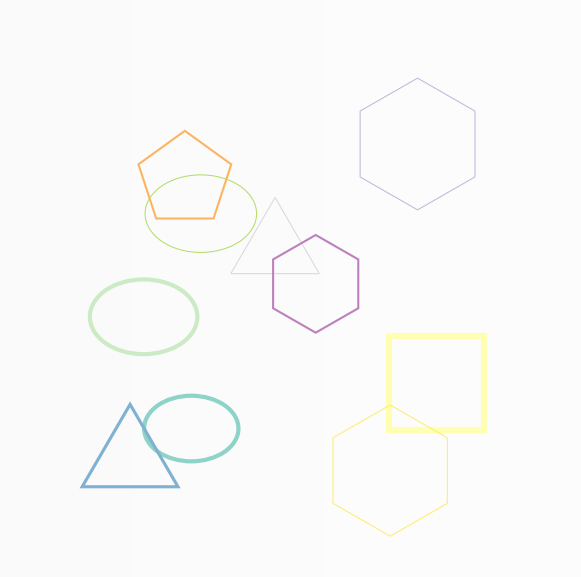[{"shape": "oval", "thickness": 2, "radius": 0.41, "center": [0.329, 0.257]}, {"shape": "square", "thickness": 3, "radius": 0.41, "center": [0.751, 0.336]}, {"shape": "hexagon", "thickness": 0.5, "radius": 0.57, "center": [0.718, 0.75]}, {"shape": "triangle", "thickness": 1.5, "radius": 0.48, "center": [0.224, 0.204]}, {"shape": "pentagon", "thickness": 1, "radius": 0.42, "center": [0.318, 0.689]}, {"shape": "oval", "thickness": 0.5, "radius": 0.48, "center": [0.346, 0.629]}, {"shape": "triangle", "thickness": 0.5, "radius": 0.44, "center": [0.473, 0.569]}, {"shape": "hexagon", "thickness": 1, "radius": 0.42, "center": [0.543, 0.508]}, {"shape": "oval", "thickness": 2, "radius": 0.46, "center": [0.247, 0.451]}, {"shape": "hexagon", "thickness": 0.5, "radius": 0.57, "center": [0.671, 0.184]}]